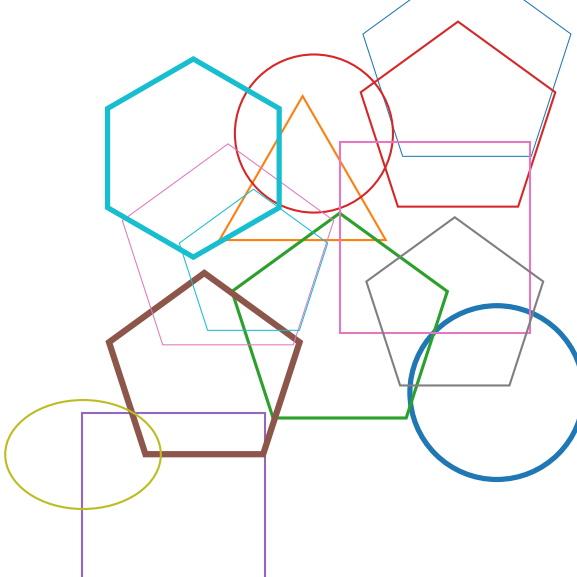[{"shape": "pentagon", "thickness": 0.5, "radius": 0.95, "center": [0.809, 0.882]}, {"shape": "circle", "thickness": 2.5, "radius": 0.75, "center": [0.86, 0.319]}, {"shape": "triangle", "thickness": 1, "radius": 0.83, "center": [0.524, 0.667]}, {"shape": "pentagon", "thickness": 1.5, "radius": 0.98, "center": [0.588, 0.434]}, {"shape": "circle", "thickness": 1, "radius": 0.68, "center": [0.544, 0.768]}, {"shape": "pentagon", "thickness": 1, "radius": 0.89, "center": [0.793, 0.785]}, {"shape": "square", "thickness": 1, "radius": 0.79, "center": [0.301, 0.125]}, {"shape": "pentagon", "thickness": 3, "radius": 0.87, "center": [0.354, 0.353]}, {"shape": "pentagon", "thickness": 0.5, "radius": 0.96, "center": [0.395, 0.558]}, {"shape": "square", "thickness": 1, "radius": 0.82, "center": [0.754, 0.588]}, {"shape": "pentagon", "thickness": 1, "radius": 0.81, "center": [0.787, 0.462]}, {"shape": "oval", "thickness": 1, "radius": 0.67, "center": [0.144, 0.212]}, {"shape": "pentagon", "thickness": 0.5, "radius": 0.68, "center": [0.439, 0.536]}, {"shape": "hexagon", "thickness": 2.5, "radius": 0.86, "center": [0.335, 0.725]}]